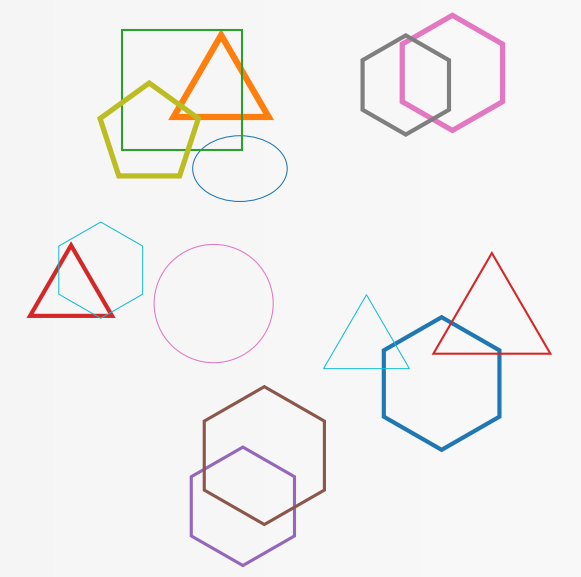[{"shape": "oval", "thickness": 0.5, "radius": 0.41, "center": [0.413, 0.707]}, {"shape": "hexagon", "thickness": 2, "radius": 0.57, "center": [0.76, 0.335]}, {"shape": "triangle", "thickness": 3, "radius": 0.47, "center": [0.38, 0.844]}, {"shape": "square", "thickness": 1, "radius": 0.52, "center": [0.313, 0.843]}, {"shape": "triangle", "thickness": 1, "radius": 0.58, "center": [0.846, 0.445]}, {"shape": "triangle", "thickness": 2, "radius": 0.41, "center": [0.122, 0.493]}, {"shape": "hexagon", "thickness": 1.5, "radius": 0.51, "center": [0.418, 0.122]}, {"shape": "hexagon", "thickness": 1.5, "radius": 0.6, "center": [0.455, 0.21]}, {"shape": "circle", "thickness": 0.5, "radius": 0.51, "center": [0.368, 0.474]}, {"shape": "hexagon", "thickness": 2.5, "radius": 0.5, "center": [0.778, 0.873]}, {"shape": "hexagon", "thickness": 2, "radius": 0.43, "center": [0.698, 0.852]}, {"shape": "pentagon", "thickness": 2.5, "radius": 0.44, "center": [0.257, 0.766]}, {"shape": "hexagon", "thickness": 0.5, "radius": 0.42, "center": [0.173, 0.531]}, {"shape": "triangle", "thickness": 0.5, "radius": 0.43, "center": [0.631, 0.403]}]